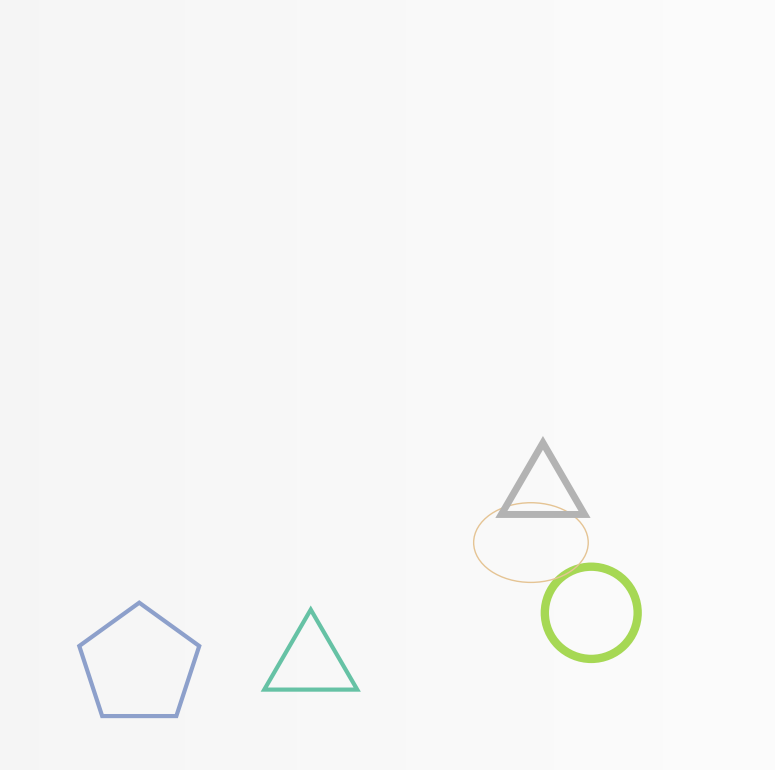[{"shape": "triangle", "thickness": 1.5, "radius": 0.35, "center": [0.401, 0.139]}, {"shape": "pentagon", "thickness": 1.5, "radius": 0.41, "center": [0.18, 0.136]}, {"shape": "circle", "thickness": 3, "radius": 0.3, "center": [0.763, 0.204]}, {"shape": "oval", "thickness": 0.5, "radius": 0.37, "center": [0.685, 0.295]}, {"shape": "triangle", "thickness": 2.5, "radius": 0.31, "center": [0.701, 0.363]}]